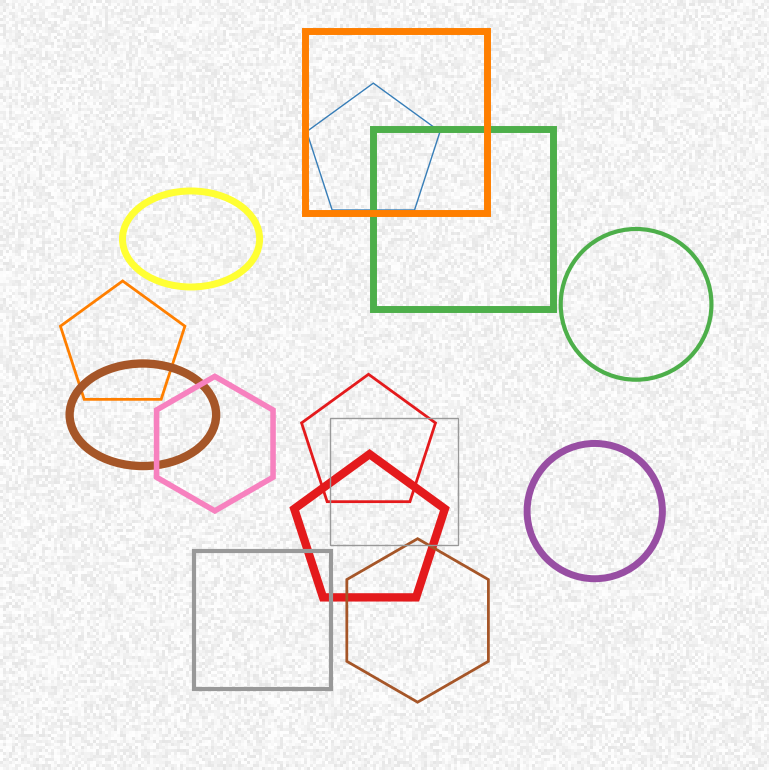[{"shape": "pentagon", "thickness": 3, "radius": 0.51, "center": [0.48, 0.307]}, {"shape": "pentagon", "thickness": 1, "radius": 0.46, "center": [0.479, 0.422]}, {"shape": "pentagon", "thickness": 0.5, "radius": 0.46, "center": [0.485, 0.801]}, {"shape": "square", "thickness": 2.5, "radius": 0.58, "center": [0.601, 0.716]}, {"shape": "circle", "thickness": 1.5, "radius": 0.49, "center": [0.826, 0.605]}, {"shape": "circle", "thickness": 2.5, "radius": 0.44, "center": [0.772, 0.336]}, {"shape": "pentagon", "thickness": 1, "radius": 0.42, "center": [0.159, 0.55]}, {"shape": "square", "thickness": 2.5, "radius": 0.59, "center": [0.514, 0.841]}, {"shape": "oval", "thickness": 2.5, "radius": 0.45, "center": [0.248, 0.69]}, {"shape": "hexagon", "thickness": 1, "radius": 0.53, "center": [0.542, 0.194]}, {"shape": "oval", "thickness": 3, "radius": 0.48, "center": [0.186, 0.461]}, {"shape": "hexagon", "thickness": 2, "radius": 0.44, "center": [0.279, 0.424]}, {"shape": "square", "thickness": 0.5, "radius": 0.41, "center": [0.512, 0.375]}, {"shape": "square", "thickness": 1.5, "radius": 0.45, "center": [0.341, 0.195]}]